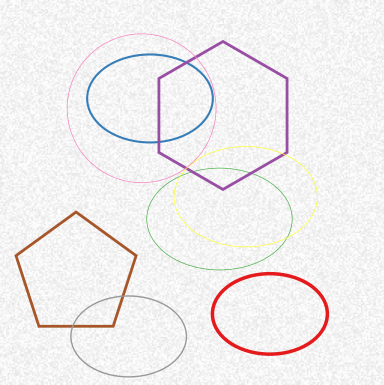[{"shape": "oval", "thickness": 2.5, "radius": 0.75, "center": [0.701, 0.185]}, {"shape": "oval", "thickness": 1.5, "radius": 0.82, "center": [0.39, 0.744]}, {"shape": "oval", "thickness": 0.5, "radius": 0.94, "center": [0.57, 0.431]}, {"shape": "hexagon", "thickness": 2, "radius": 0.96, "center": [0.579, 0.7]}, {"shape": "oval", "thickness": 0.5, "radius": 0.93, "center": [0.638, 0.489]}, {"shape": "pentagon", "thickness": 2, "radius": 0.82, "center": [0.198, 0.285]}, {"shape": "circle", "thickness": 0.5, "radius": 0.97, "center": [0.368, 0.719]}, {"shape": "oval", "thickness": 1, "radius": 0.75, "center": [0.334, 0.126]}]